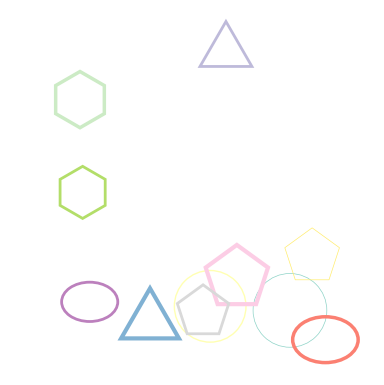[{"shape": "circle", "thickness": 0.5, "radius": 0.48, "center": [0.753, 0.194]}, {"shape": "circle", "thickness": 1, "radius": 0.47, "center": [0.546, 0.204]}, {"shape": "triangle", "thickness": 2, "radius": 0.39, "center": [0.587, 0.866]}, {"shape": "oval", "thickness": 2.5, "radius": 0.43, "center": [0.845, 0.118]}, {"shape": "triangle", "thickness": 3, "radius": 0.43, "center": [0.39, 0.164]}, {"shape": "hexagon", "thickness": 2, "radius": 0.34, "center": [0.215, 0.5]}, {"shape": "pentagon", "thickness": 3, "radius": 0.43, "center": [0.615, 0.279]}, {"shape": "pentagon", "thickness": 2, "radius": 0.35, "center": [0.527, 0.19]}, {"shape": "oval", "thickness": 2, "radius": 0.36, "center": [0.233, 0.216]}, {"shape": "hexagon", "thickness": 2.5, "radius": 0.36, "center": [0.208, 0.741]}, {"shape": "pentagon", "thickness": 0.5, "radius": 0.37, "center": [0.811, 0.334]}]